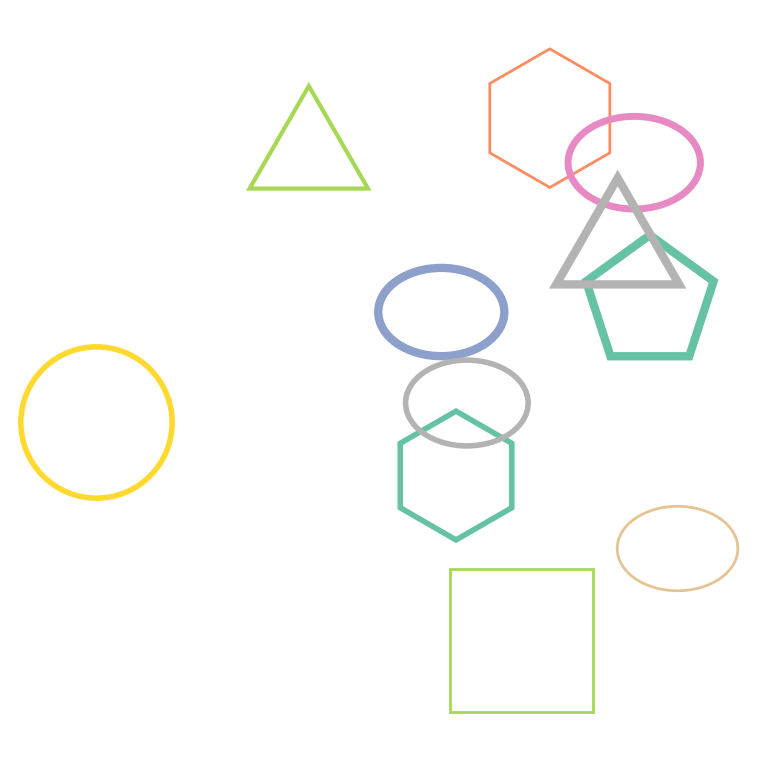[{"shape": "pentagon", "thickness": 3, "radius": 0.44, "center": [0.844, 0.608]}, {"shape": "hexagon", "thickness": 2, "radius": 0.42, "center": [0.592, 0.382]}, {"shape": "hexagon", "thickness": 1, "radius": 0.45, "center": [0.714, 0.847]}, {"shape": "oval", "thickness": 3, "radius": 0.41, "center": [0.573, 0.595]}, {"shape": "oval", "thickness": 2.5, "radius": 0.43, "center": [0.824, 0.789]}, {"shape": "square", "thickness": 1, "radius": 0.46, "center": [0.677, 0.168]}, {"shape": "triangle", "thickness": 1.5, "radius": 0.44, "center": [0.401, 0.8]}, {"shape": "circle", "thickness": 2, "radius": 0.49, "center": [0.125, 0.451]}, {"shape": "oval", "thickness": 1, "radius": 0.39, "center": [0.88, 0.288]}, {"shape": "triangle", "thickness": 3, "radius": 0.46, "center": [0.802, 0.677]}, {"shape": "oval", "thickness": 2, "radius": 0.4, "center": [0.606, 0.477]}]